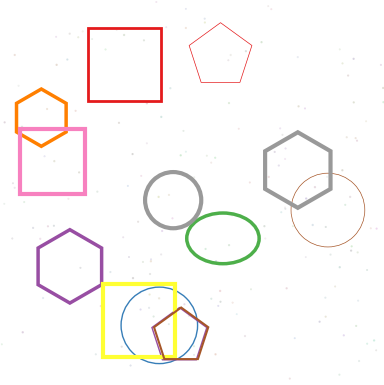[{"shape": "square", "thickness": 2, "radius": 0.47, "center": [0.324, 0.833]}, {"shape": "pentagon", "thickness": 0.5, "radius": 0.43, "center": [0.573, 0.855]}, {"shape": "circle", "thickness": 1, "radius": 0.5, "center": [0.414, 0.155]}, {"shape": "oval", "thickness": 2.5, "radius": 0.47, "center": [0.579, 0.381]}, {"shape": "pentagon", "thickness": 1, "radius": 0.37, "center": [0.466, 0.126]}, {"shape": "hexagon", "thickness": 2.5, "radius": 0.48, "center": [0.181, 0.308]}, {"shape": "hexagon", "thickness": 2.5, "radius": 0.37, "center": [0.107, 0.694]}, {"shape": "square", "thickness": 3, "radius": 0.47, "center": [0.36, 0.168]}, {"shape": "pentagon", "thickness": 1.5, "radius": 0.37, "center": [0.471, 0.127]}, {"shape": "circle", "thickness": 0.5, "radius": 0.48, "center": [0.852, 0.454]}, {"shape": "square", "thickness": 3, "radius": 0.42, "center": [0.138, 0.582]}, {"shape": "circle", "thickness": 3, "radius": 0.36, "center": [0.45, 0.48]}, {"shape": "hexagon", "thickness": 3, "radius": 0.49, "center": [0.774, 0.558]}]